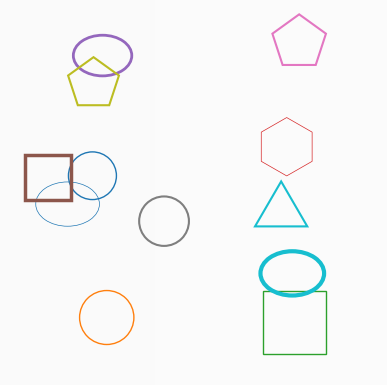[{"shape": "circle", "thickness": 1, "radius": 0.31, "center": [0.239, 0.544]}, {"shape": "oval", "thickness": 0.5, "radius": 0.41, "center": [0.174, 0.47]}, {"shape": "circle", "thickness": 1, "radius": 0.35, "center": [0.275, 0.175]}, {"shape": "square", "thickness": 1, "radius": 0.41, "center": [0.76, 0.161]}, {"shape": "hexagon", "thickness": 0.5, "radius": 0.38, "center": [0.74, 0.619]}, {"shape": "oval", "thickness": 2, "radius": 0.38, "center": [0.265, 0.856]}, {"shape": "square", "thickness": 2.5, "radius": 0.29, "center": [0.125, 0.539]}, {"shape": "pentagon", "thickness": 1.5, "radius": 0.36, "center": [0.772, 0.89]}, {"shape": "circle", "thickness": 1.5, "radius": 0.32, "center": [0.423, 0.426]}, {"shape": "pentagon", "thickness": 1.5, "radius": 0.34, "center": [0.241, 0.783]}, {"shape": "triangle", "thickness": 1.5, "radius": 0.39, "center": [0.726, 0.451]}, {"shape": "oval", "thickness": 3, "radius": 0.41, "center": [0.754, 0.29]}]